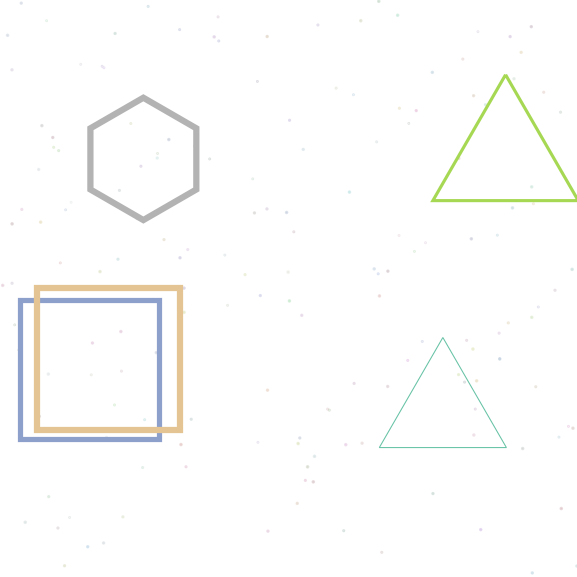[{"shape": "triangle", "thickness": 0.5, "radius": 0.64, "center": [0.767, 0.288]}, {"shape": "square", "thickness": 2.5, "radius": 0.6, "center": [0.155, 0.359]}, {"shape": "triangle", "thickness": 1.5, "radius": 0.73, "center": [0.875, 0.724]}, {"shape": "square", "thickness": 3, "radius": 0.62, "center": [0.188, 0.377]}, {"shape": "hexagon", "thickness": 3, "radius": 0.53, "center": [0.248, 0.724]}]